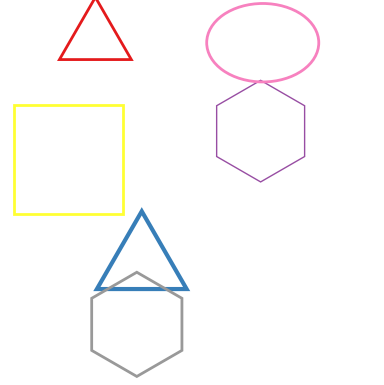[{"shape": "triangle", "thickness": 2, "radius": 0.54, "center": [0.248, 0.899]}, {"shape": "triangle", "thickness": 3, "radius": 0.67, "center": [0.368, 0.317]}, {"shape": "hexagon", "thickness": 1, "radius": 0.66, "center": [0.677, 0.659]}, {"shape": "square", "thickness": 2, "radius": 0.71, "center": [0.179, 0.585]}, {"shape": "oval", "thickness": 2, "radius": 0.73, "center": [0.682, 0.889]}, {"shape": "hexagon", "thickness": 2, "radius": 0.68, "center": [0.355, 0.158]}]